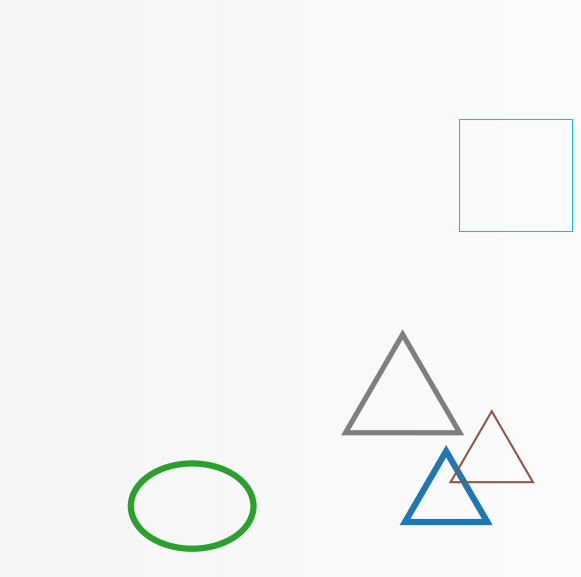[{"shape": "triangle", "thickness": 3, "radius": 0.41, "center": [0.768, 0.136]}, {"shape": "oval", "thickness": 3, "radius": 0.53, "center": [0.331, 0.123]}, {"shape": "triangle", "thickness": 1, "radius": 0.41, "center": [0.846, 0.205]}, {"shape": "triangle", "thickness": 2.5, "radius": 0.57, "center": [0.693, 0.307]}, {"shape": "square", "thickness": 0.5, "radius": 0.48, "center": [0.886, 0.696]}]